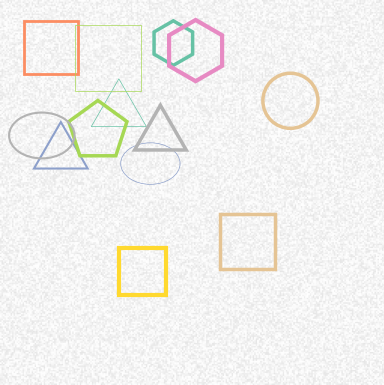[{"shape": "triangle", "thickness": 0.5, "radius": 0.41, "center": [0.309, 0.713]}, {"shape": "hexagon", "thickness": 2.5, "radius": 0.29, "center": [0.45, 0.888]}, {"shape": "square", "thickness": 2, "radius": 0.35, "center": [0.133, 0.877]}, {"shape": "oval", "thickness": 0.5, "radius": 0.39, "center": [0.391, 0.575]}, {"shape": "triangle", "thickness": 1.5, "radius": 0.4, "center": [0.158, 0.603]}, {"shape": "hexagon", "thickness": 3, "radius": 0.4, "center": [0.508, 0.869]}, {"shape": "square", "thickness": 0.5, "radius": 0.42, "center": [0.28, 0.849]}, {"shape": "pentagon", "thickness": 2.5, "radius": 0.4, "center": [0.254, 0.66]}, {"shape": "square", "thickness": 3, "radius": 0.3, "center": [0.37, 0.295]}, {"shape": "circle", "thickness": 2.5, "radius": 0.36, "center": [0.754, 0.738]}, {"shape": "square", "thickness": 2.5, "radius": 0.36, "center": [0.644, 0.372]}, {"shape": "oval", "thickness": 1.5, "radius": 0.43, "center": [0.109, 0.648]}, {"shape": "triangle", "thickness": 2.5, "radius": 0.39, "center": [0.417, 0.649]}]